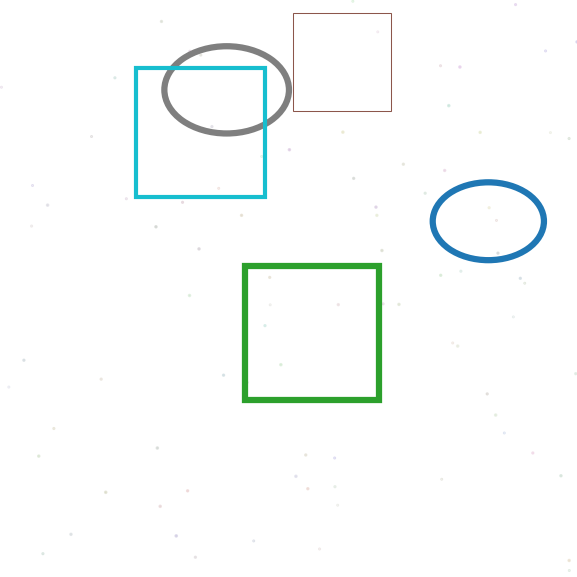[{"shape": "oval", "thickness": 3, "radius": 0.48, "center": [0.846, 0.616]}, {"shape": "square", "thickness": 3, "radius": 0.58, "center": [0.54, 0.423]}, {"shape": "square", "thickness": 0.5, "radius": 0.42, "center": [0.592, 0.892]}, {"shape": "oval", "thickness": 3, "radius": 0.54, "center": [0.393, 0.844]}, {"shape": "square", "thickness": 2, "radius": 0.56, "center": [0.348, 0.77]}]